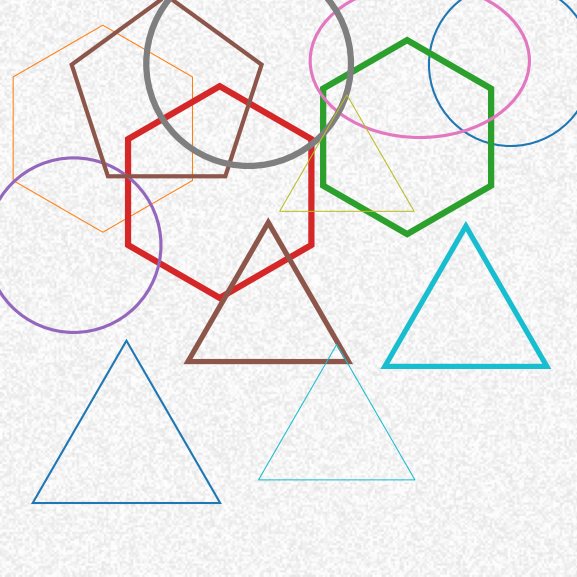[{"shape": "triangle", "thickness": 1, "radius": 0.94, "center": [0.219, 0.222]}, {"shape": "circle", "thickness": 1, "radius": 0.71, "center": [0.884, 0.888]}, {"shape": "hexagon", "thickness": 0.5, "radius": 0.9, "center": [0.178, 0.776]}, {"shape": "hexagon", "thickness": 3, "radius": 0.84, "center": [0.705, 0.762]}, {"shape": "hexagon", "thickness": 3, "radius": 0.92, "center": [0.38, 0.667]}, {"shape": "circle", "thickness": 1.5, "radius": 0.76, "center": [0.128, 0.575]}, {"shape": "triangle", "thickness": 2.5, "radius": 0.8, "center": [0.465, 0.453]}, {"shape": "pentagon", "thickness": 2, "radius": 0.86, "center": [0.289, 0.834]}, {"shape": "oval", "thickness": 1.5, "radius": 0.95, "center": [0.727, 0.894]}, {"shape": "circle", "thickness": 3, "radius": 0.89, "center": [0.431, 0.889]}, {"shape": "triangle", "thickness": 0.5, "radius": 0.67, "center": [0.601, 0.7]}, {"shape": "triangle", "thickness": 0.5, "radius": 0.78, "center": [0.583, 0.246]}, {"shape": "triangle", "thickness": 2.5, "radius": 0.81, "center": [0.807, 0.446]}]